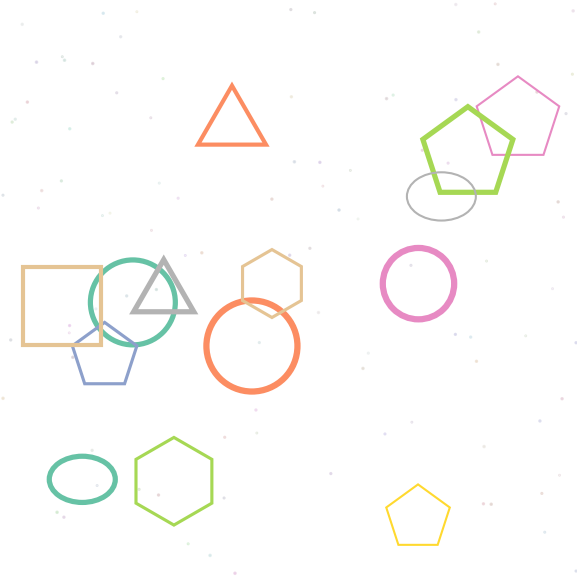[{"shape": "circle", "thickness": 2.5, "radius": 0.37, "center": [0.23, 0.475]}, {"shape": "oval", "thickness": 2.5, "radius": 0.29, "center": [0.142, 0.169]}, {"shape": "circle", "thickness": 3, "radius": 0.39, "center": [0.436, 0.4]}, {"shape": "triangle", "thickness": 2, "radius": 0.34, "center": [0.402, 0.783]}, {"shape": "pentagon", "thickness": 1.5, "radius": 0.29, "center": [0.181, 0.382]}, {"shape": "circle", "thickness": 3, "radius": 0.31, "center": [0.725, 0.508]}, {"shape": "pentagon", "thickness": 1, "radius": 0.38, "center": [0.897, 0.792]}, {"shape": "pentagon", "thickness": 2.5, "radius": 0.41, "center": [0.81, 0.732]}, {"shape": "hexagon", "thickness": 1.5, "radius": 0.38, "center": [0.301, 0.166]}, {"shape": "pentagon", "thickness": 1, "radius": 0.29, "center": [0.724, 0.102]}, {"shape": "hexagon", "thickness": 1.5, "radius": 0.29, "center": [0.471, 0.508]}, {"shape": "square", "thickness": 2, "radius": 0.34, "center": [0.107, 0.469]}, {"shape": "triangle", "thickness": 2.5, "radius": 0.3, "center": [0.284, 0.489]}, {"shape": "oval", "thickness": 1, "radius": 0.3, "center": [0.764, 0.659]}]